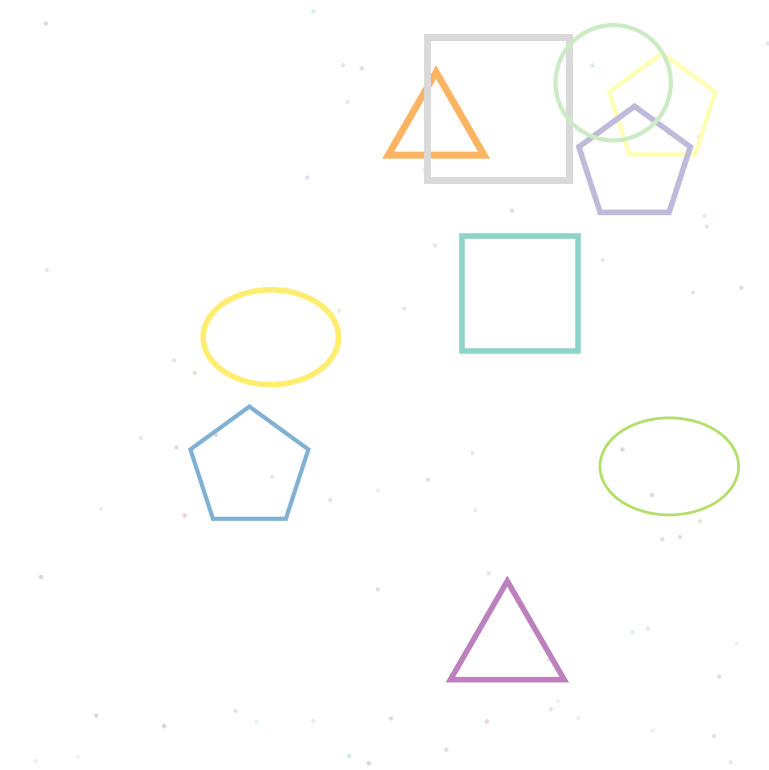[{"shape": "square", "thickness": 2, "radius": 0.37, "center": [0.676, 0.619]}, {"shape": "pentagon", "thickness": 1.5, "radius": 0.36, "center": [0.86, 0.858]}, {"shape": "pentagon", "thickness": 2, "radius": 0.38, "center": [0.824, 0.786]}, {"shape": "pentagon", "thickness": 1.5, "radius": 0.4, "center": [0.324, 0.391]}, {"shape": "triangle", "thickness": 2.5, "radius": 0.36, "center": [0.566, 0.834]}, {"shape": "oval", "thickness": 1, "radius": 0.45, "center": [0.869, 0.394]}, {"shape": "square", "thickness": 2.5, "radius": 0.46, "center": [0.647, 0.859]}, {"shape": "triangle", "thickness": 2, "radius": 0.43, "center": [0.659, 0.16]}, {"shape": "circle", "thickness": 1.5, "radius": 0.37, "center": [0.796, 0.893]}, {"shape": "oval", "thickness": 2, "radius": 0.44, "center": [0.352, 0.562]}]